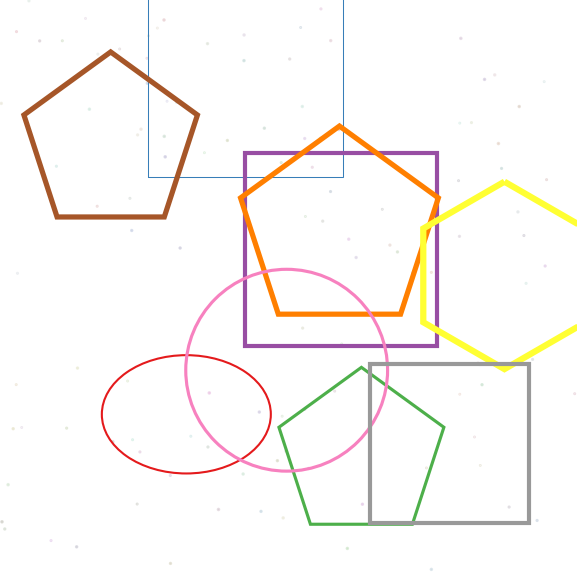[{"shape": "oval", "thickness": 1, "radius": 0.73, "center": [0.323, 0.282]}, {"shape": "square", "thickness": 0.5, "radius": 0.85, "center": [0.425, 0.862]}, {"shape": "pentagon", "thickness": 1.5, "radius": 0.75, "center": [0.626, 0.213]}, {"shape": "square", "thickness": 2, "radius": 0.83, "center": [0.591, 0.567]}, {"shape": "pentagon", "thickness": 2.5, "radius": 0.9, "center": [0.588, 0.601]}, {"shape": "hexagon", "thickness": 3, "radius": 0.81, "center": [0.873, 0.522]}, {"shape": "pentagon", "thickness": 2.5, "radius": 0.79, "center": [0.192, 0.751]}, {"shape": "circle", "thickness": 1.5, "radius": 0.87, "center": [0.496, 0.358]}, {"shape": "square", "thickness": 2, "radius": 0.69, "center": [0.779, 0.232]}]